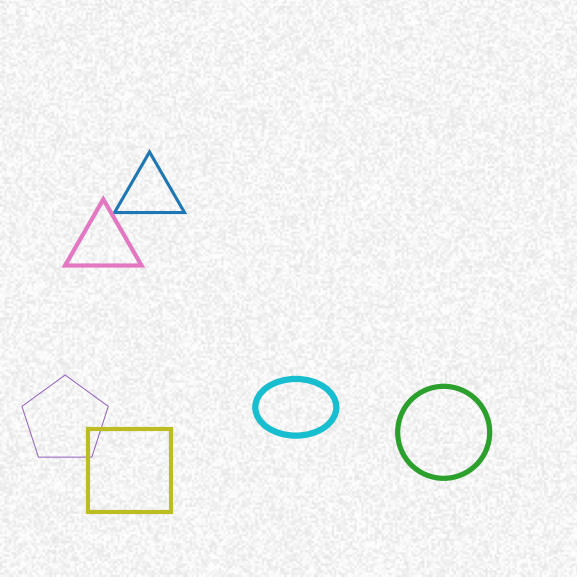[{"shape": "triangle", "thickness": 1.5, "radius": 0.35, "center": [0.259, 0.666]}, {"shape": "circle", "thickness": 2.5, "radius": 0.4, "center": [0.768, 0.251]}, {"shape": "pentagon", "thickness": 0.5, "radius": 0.39, "center": [0.113, 0.271]}, {"shape": "triangle", "thickness": 2, "radius": 0.38, "center": [0.179, 0.578]}, {"shape": "square", "thickness": 2, "radius": 0.36, "center": [0.224, 0.184]}, {"shape": "oval", "thickness": 3, "radius": 0.35, "center": [0.512, 0.294]}]